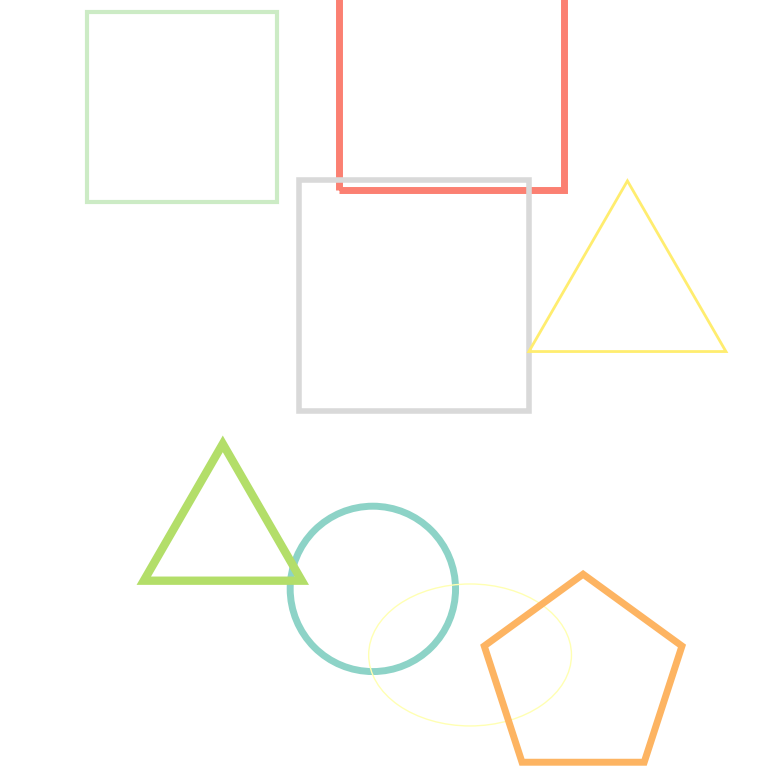[{"shape": "circle", "thickness": 2.5, "radius": 0.54, "center": [0.484, 0.235]}, {"shape": "oval", "thickness": 0.5, "radius": 0.66, "center": [0.61, 0.149]}, {"shape": "square", "thickness": 2.5, "radius": 0.73, "center": [0.586, 0.899]}, {"shape": "pentagon", "thickness": 2.5, "radius": 0.67, "center": [0.757, 0.119]}, {"shape": "triangle", "thickness": 3, "radius": 0.59, "center": [0.289, 0.305]}, {"shape": "square", "thickness": 2, "radius": 0.75, "center": [0.538, 0.616]}, {"shape": "square", "thickness": 1.5, "radius": 0.62, "center": [0.236, 0.861]}, {"shape": "triangle", "thickness": 1, "radius": 0.74, "center": [0.815, 0.617]}]